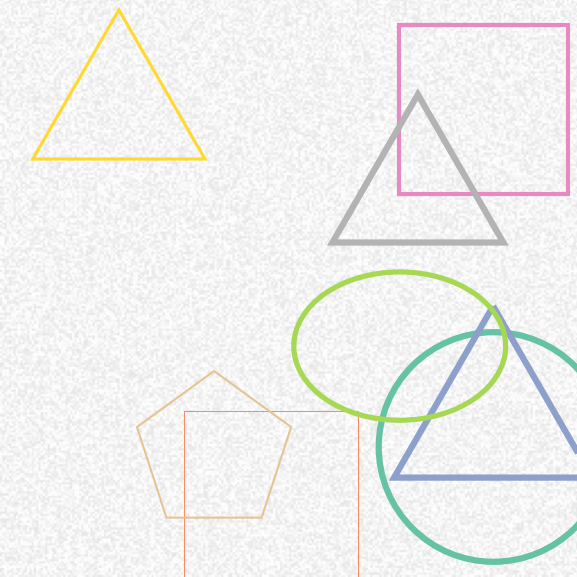[{"shape": "circle", "thickness": 3, "radius": 0.99, "center": [0.855, 0.225]}, {"shape": "square", "thickness": 0.5, "radius": 0.75, "center": [0.469, 0.137]}, {"shape": "triangle", "thickness": 3, "radius": 0.99, "center": [0.854, 0.271]}, {"shape": "square", "thickness": 2, "radius": 0.73, "center": [0.837, 0.809]}, {"shape": "oval", "thickness": 2.5, "radius": 0.92, "center": [0.692, 0.4]}, {"shape": "triangle", "thickness": 1.5, "radius": 0.86, "center": [0.206, 0.81]}, {"shape": "pentagon", "thickness": 1, "radius": 0.7, "center": [0.371, 0.216]}, {"shape": "triangle", "thickness": 3, "radius": 0.85, "center": [0.724, 0.665]}]